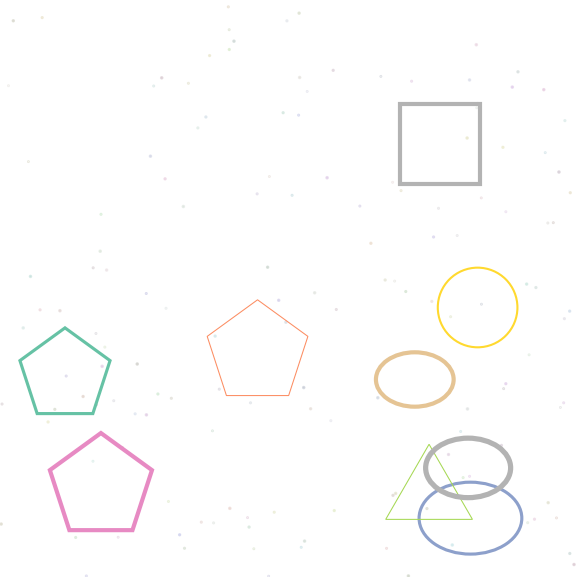[{"shape": "pentagon", "thickness": 1.5, "radius": 0.41, "center": [0.113, 0.349]}, {"shape": "pentagon", "thickness": 0.5, "radius": 0.46, "center": [0.446, 0.388]}, {"shape": "oval", "thickness": 1.5, "radius": 0.44, "center": [0.815, 0.102]}, {"shape": "pentagon", "thickness": 2, "radius": 0.46, "center": [0.175, 0.156]}, {"shape": "triangle", "thickness": 0.5, "radius": 0.43, "center": [0.743, 0.143]}, {"shape": "circle", "thickness": 1, "radius": 0.34, "center": [0.827, 0.467]}, {"shape": "oval", "thickness": 2, "radius": 0.34, "center": [0.718, 0.342]}, {"shape": "square", "thickness": 2, "radius": 0.34, "center": [0.762, 0.75]}, {"shape": "oval", "thickness": 2.5, "radius": 0.37, "center": [0.811, 0.189]}]